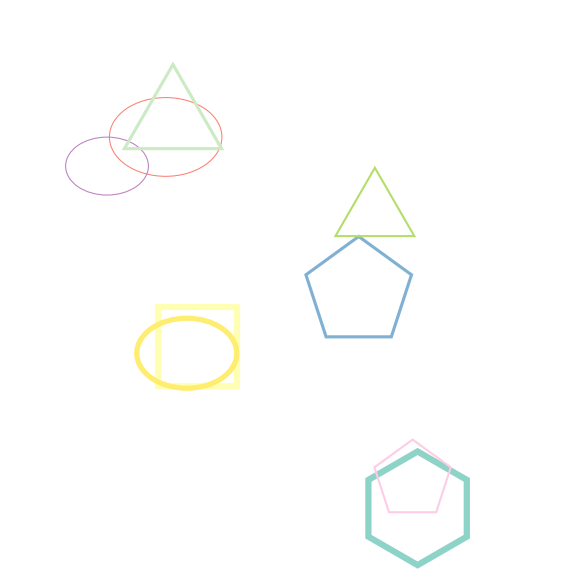[{"shape": "hexagon", "thickness": 3, "radius": 0.49, "center": [0.723, 0.119]}, {"shape": "square", "thickness": 3, "radius": 0.34, "center": [0.342, 0.4]}, {"shape": "oval", "thickness": 0.5, "radius": 0.49, "center": [0.287, 0.762]}, {"shape": "pentagon", "thickness": 1.5, "radius": 0.48, "center": [0.621, 0.494]}, {"shape": "triangle", "thickness": 1, "radius": 0.39, "center": [0.649, 0.63]}, {"shape": "pentagon", "thickness": 1, "radius": 0.35, "center": [0.714, 0.168]}, {"shape": "oval", "thickness": 0.5, "radius": 0.36, "center": [0.185, 0.712]}, {"shape": "triangle", "thickness": 1.5, "radius": 0.49, "center": [0.3, 0.79]}, {"shape": "oval", "thickness": 2.5, "radius": 0.43, "center": [0.323, 0.387]}]